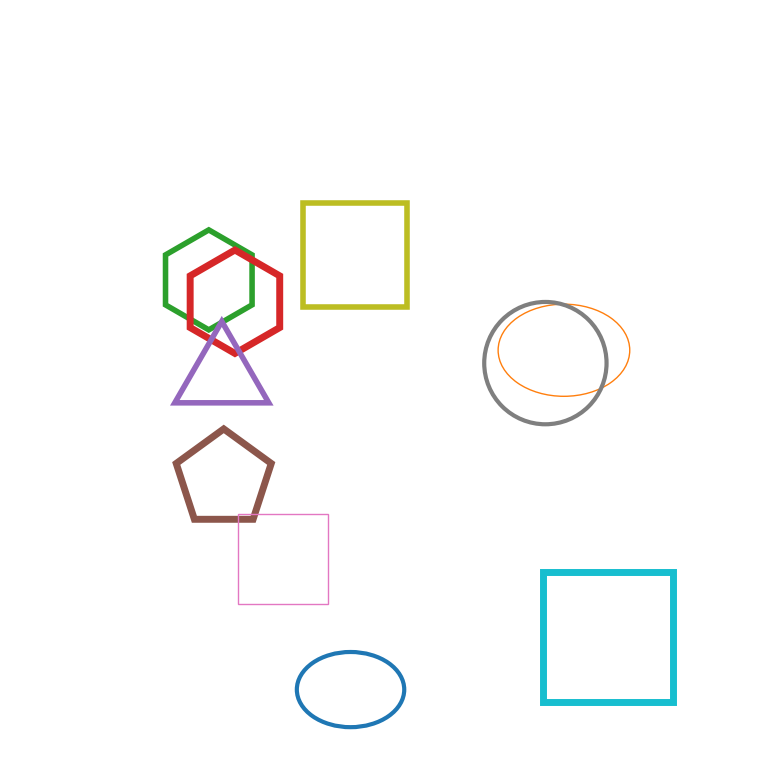[{"shape": "oval", "thickness": 1.5, "radius": 0.35, "center": [0.455, 0.104]}, {"shape": "oval", "thickness": 0.5, "radius": 0.43, "center": [0.732, 0.545]}, {"shape": "hexagon", "thickness": 2, "radius": 0.32, "center": [0.271, 0.637]}, {"shape": "hexagon", "thickness": 2.5, "radius": 0.34, "center": [0.305, 0.608]}, {"shape": "triangle", "thickness": 2, "radius": 0.35, "center": [0.288, 0.512]}, {"shape": "pentagon", "thickness": 2.5, "radius": 0.32, "center": [0.291, 0.378]}, {"shape": "square", "thickness": 0.5, "radius": 0.29, "center": [0.368, 0.274]}, {"shape": "circle", "thickness": 1.5, "radius": 0.4, "center": [0.708, 0.528]}, {"shape": "square", "thickness": 2, "radius": 0.34, "center": [0.461, 0.669]}, {"shape": "square", "thickness": 2.5, "radius": 0.42, "center": [0.789, 0.173]}]